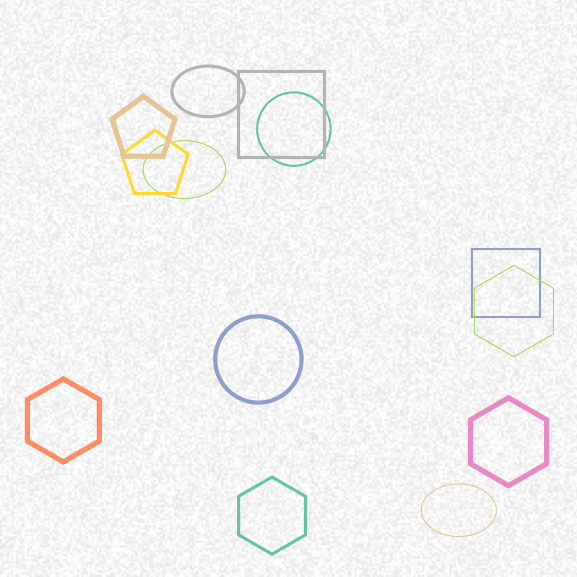[{"shape": "hexagon", "thickness": 1.5, "radius": 0.33, "center": [0.471, 0.106]}, {"shape": "circle", "thickness": 1, "radius": 0.32, "center": [0.509, 0.776]}, {"shape": "hexagon", "thickness": 2.5, "radius": 0.36, "center": [0.11, 0.271]}, {"shape": "circle", "thickness": 2, "radius": 0.37, "center": [0.447, 0.377]}, {"shape": "square", "thickness": 1, "radius": 0.29, "center": [0.876, 0.51]}, {"shape": "hexagon", "thickness": 2.5, "radius": 0.38, "center": [0.881, 0.234]}, {"shape": "hexagon", "thickness": 0.5, "radius": 0.4, "center": [0.89, 0.46]}, {"shape": "oval", "thickness": 0.5, "radius": 0.36, "center": [0.319, 0.705]}, {"shape": "pentagon", "thickness": 1.5, "radius": 0.3, "center": [0.268, 0.713]}, {"shape": "oval", "thickness": 0.5, "radius": 0.33, "center": [0.795, 0.116]}, {"shape": "pentagon", "thickness": 2.5, "radius": 0.29, "center": [0.249, 0.775]}, {"shape": "square", "thickness": 1.5, "radius": 0.37, "center": [0.487, 0.802]}, {"shape": "oval", "thickness": 1.5, "radius": 0.31, "center": [0.36, 0.841]}]